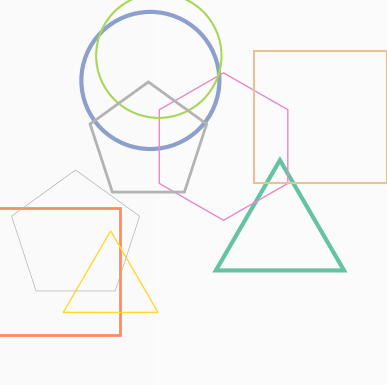[{"shape": "triangle", "thickness": 3, "radius": 0.95, "center": [0.722, 0.393]}, {"shape": "square", "thickness": 2, "radius": 0.82, "center": [0.145, 0.294]}, {"shape": "circle", "thickness": 3, "radius": 0.89, "center": [0.388, 0.791]}, {"shape": "hexagon", "thickness": 1, "radius": 0.96, "center": [0.577, 0.619]}, {"shape": "circle", "thickness": 1.5, "radius": 0.81, "center": [0.41, 0.856]}, {"shape": "triangle", "thickness": 1, "radius": 0.71, "center": [0.286, 0.259]}, {"shape": "square", "thickness": 1.5, "radius": 0.86, "center": [0.827, 0.696]}, {"shape": "pentagon", "thickness": 0.5, "radius": 0.87, "center": [0.195, 0.385]}, {"shape": "pentagon", "thickness": 2, "radius": 0.79, "center": [0.383, 0.629]}]